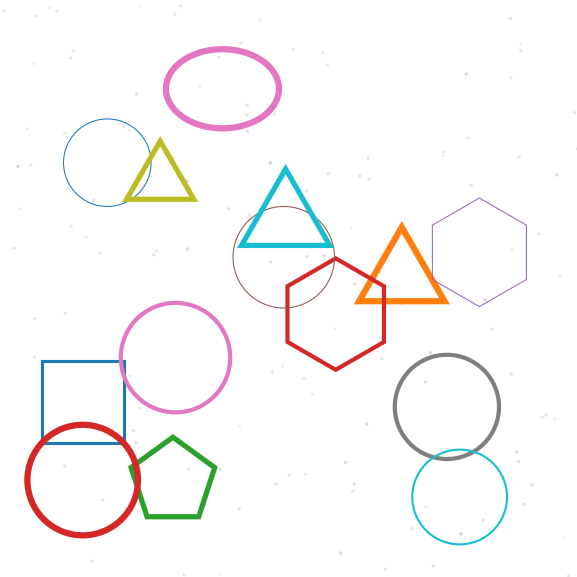[{"shape": "square", "thickness": 1.5, "radius": 0.36, "center": [0.144, 0.303]}, {"shape": "circle", "thickness": 0.5, "radius": 0.38, "center": [0.186, 0.717]}, {"shape": "triangle", "thickness": 3, "radius": 0.43, "center": [0.696, 0.52]}, {"shape": "pentagon", "thickness": 2.5, "radius": 0.38, "center": [0.299, 0.166]}, {"shape": "circle", "thickness": 3, "radius": 0.48, "center": [0.143, 0.168]}, {"shape": "hexagon", "thickness": 2, "radius": 0.48, "center": [0.581, 0.455]}, {"shape": "hexagon", "thickness": 0.5, "radius": 0.47, "center": [0.83, 0.562]}, {"shape": "circle", "thickness": 0.5, "radius": 0.44, "center": [0.491, 0.554]}, {"shape": "oval", "thickness": 3, "radius": 0.49, "center": [0.385, 0.845]}, {"shape": "circle", "thickness": 2, "radius": 0.47, "center": [0.304, 0.38]}, {"shape": "circle", "thickness": 2, "radius": 0.45, "center": [0.774, 0.295]}, {"shape": "triangle", "thickness": 2.5, "radius": 0.34, "center": [0.277, 0.688]}, {"shape": "triangle", "thickness": 2.5, "radius": 0.44, "center": [0.495, 0.618]}, {"shape": "circle", "thickness": 1, "radius": 0.41, "center": [0.796, 0.139]}]